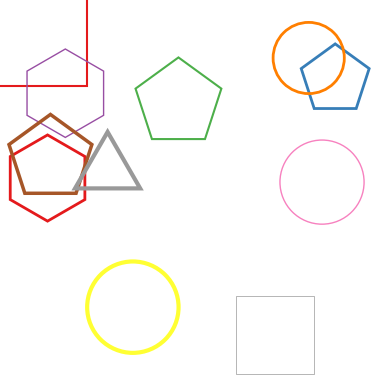[{"shape": "hexagon", "thickness": 2, "radius": 0.56, "center": [0.124, 0.538]}, {"shape": "square", "thickness": 1.5, "radius": 0.58, "center": [0.11, 0.892]}, {"shape": "pentagon", "thickness": 2, "radius": 0.46, "center": [0.871, 0.793]}, {"shape": "pentagon", "thickness": 1.5, "radius": 0.59, "center": [0.464, 0.734]}, {"shape": "hexagon", "thickness": 1, "radius": 0.57, "center": [0.17, 0.758]}, {"shape": "circle", "thickness": 2, "radius": 0.46, "center": [0.802, 0.849]}, {"shape": "circle", "thickness": 3, "radius": 0.59, "center": [0.345, 0.202]}, {"shape": "pentagon", "thickness": 2.5, "radius": 0.57, "center": [0.131, 0.59]}, {"shape": "circle", "thickness": 1, "radius": 0.55, "center": [0.836, 0.527]}, {"shape": "square", "thickness": 0.5, "radius": 0.51, "center": [0.715, 0.129]}, {"shape": "triangle", "thickness": 3, "radius": 0.49, "center": [0.279, 0.56]}]